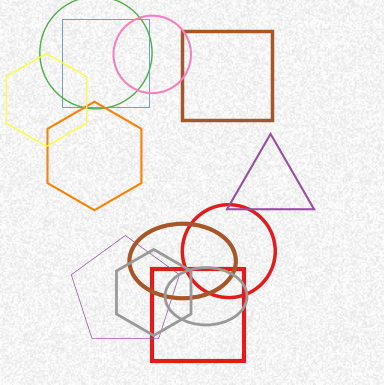[{"shape": "square", "thickness": 3, "radius": 0.6, "center": [0.513, 0.181]}, {"shape": "circle", "thickness": 2.5, "radius": 0.6, "center": [0.594, 0.348]}, {"shape": "square", "thickness": 0.5, "radius": 0.57, "center": [0.274, 0.837]}, {"shape": "circle", "thickness": 1, "radius": 0.73, "center": [0.249, 0.863]}, {"shape": "pentagon", "thickness": 0.5, "radius": 0.74, "center": [0.326, 0.241]}, {"shape": "triangle", "thickness": 1.5, "radius": 0.65, "center": [0.703, 0.522]}, {"shape": "hexagon", "thickness": 1.5, "radius": 0.7, "center": [0.245, 0.595]}, {"shape": "hexagon", "thickness": 1, "radius": 0.6, "center": [0.121, 0.74]}, {"shape": "oval", "thickness": 3, "radius": 0.69, "center": [0.474, 0.322]}, {"shape": "square", "thickness": 2.5, "radius": 0.58, "center": [0.59, 0.804]}, {"shape": "circle", "thickness": 1.5, "radius": 0.5, "center": [0.395, 0.859]}, {"shape": "hexagon", "thickness": 2, "radius": 0.56, "center": [0.399, 0.24]}, {"shape": "oval", "thickness": 2, "radius": 0.53, "center": [0.535, 0.23]}]